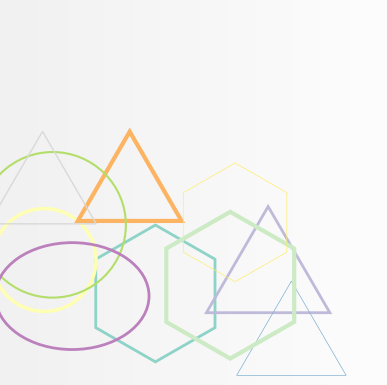[{"shape": "hexagon", "thickness": 2, "radius": 0.89, "center": [0.401, 0.238]}, {"shape": "circle", "thickness": 2.5, "radius": 0.67, "center": [0.114, 0.325]}, {"shape": "triangle", "thickness": 2, "radius": 0.92, "center": [0.692, 0.28]}, {"shape": "triangle", "thickness": 0.5, "radius": 0.82, "center": [0.752, 0.107]}, {"shape": "triangle", "thickness": 3, "radius": 0.77, "center": [0.335, 0.503]}, {"shape": "circle", "thickness": 1.5, "radius": 0.95, "center": [0.136, 0.416]}, {"shape": "triangle", "thickness": 1, "radius": 0.8, "center": [0.11, 0.499]}, {"shape": "oval", "thickness": 2, "radius": 0.99, "center": [0.186, 0.231]}, {"shape": "hexagon", "thickness": 3, "radius": 0.95, "center": [0.594, 0.259]}, {"shape": "hexagon", "thickness": 0.5, "radius": 0.77, "center": [0.607, 0.422]}]